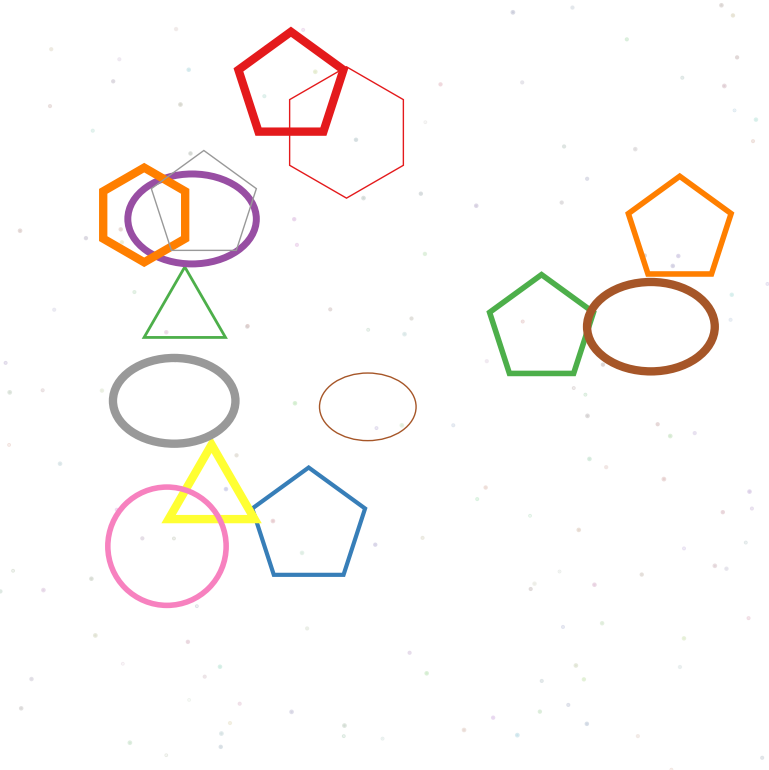[{"shape": "pentagon", "thickness": 3, "radius": 0.36, "center": [0.378, 0.887]}, {"shape": "hexagon", "thickness": 0.5, "radius": 0.43, "center": [0.45, 0.828]}, {"shape": "pentagon", "thickness": 1.5, "radius": 0.39, "center": [0.401, 0.316]}, {"shape": "triangle", "thickness": 1, "radius": 0.31, "center": [0.24, 0.592]}, {"shape": "pentagon", "thickness": 2, "radius": 0.35, "center": [0.703, 0.572]}, {"shape": "oval", "thickness": 2.5, "radius": 0.42, "center": [0.249, 0.716]}, {"shape": "hexagon", "thickness": 3, "radius": 0.31, "center": [0.187, 0.721]}, {"shape": "pentagon", "thickness": 2, "radius": 0.35, "center": [0.883, 0.701]}, {"shape": "triangle", "thickness": 3, "radius": 0.32, "center": [0.275, 0.358]}, {"shape": "oval", "thickness": 0.5, "radius": 0.31, "center": [0.478, 0.472]}, {"shape": "oval", "thickness": 3, "radius": 0.41, "center": [0.845, 0.576]}, {"shape": "circle", "thickness": 2, "radius": 0.38, "center": [0.217, 0.291]}, {"shape": "oval", "thickness": 3, "radius": 0.4, "center": [0.226, 0.479]}, {"shape": "pentagon", "thickness": 0.5, "radius": 0.36, "center": [0.265, 0.733]}]